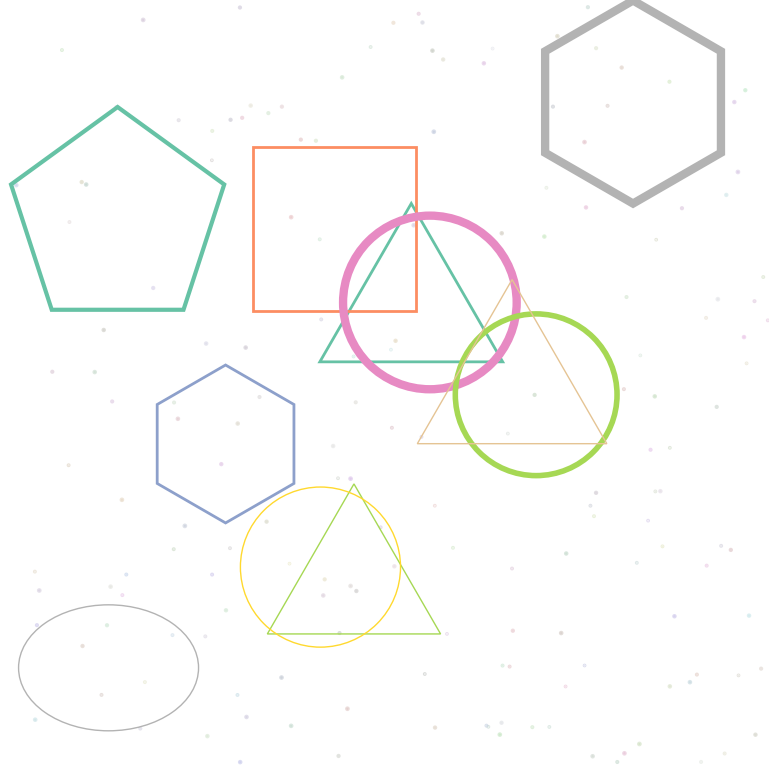[{"shape": "triangle", "thickness": 1, "radius": 0.69, "center": [0.534, 0.599]}, {"shape": "pentagon", "thickness": 1.5, "radius": 0.73, "center": [0.153, 0.715]}, {"shape": "square", "thickness": 1, "radius": 0.53, "center": [0.435, 0.703]}, {"shape": "hexagon", "thickness": 1, "radius": 0.51, "center": [0.293, 0.423]}, {"shape": "circle", "thickness": 3, "radius": 0.56, "center": [0.558, 0.607]}, {"shape": "triangle", "thickness": 0.5, "radius": 0.65, "center": [0.46, 0.242]}, {"shape": "circle", "thickness": 2, "radius": 0.53, "center": [0.696, 0.487]}, {"shape": "circle", "thickness": 0.5, "radius": 0.52, "center": [0.416, 0.264]}, {"shape": "triangle", "thickness": 0.5, "radius": 0.71, "center": [0.665, 0.495]}, {"shape": "hexagon", "thickness": 3, "radius": 0.66, "center": [0.822, 0.868]}, {"shape": "oval", "thickness": 0.5, "radius": 0.58, "center": [0.141, 0.133]}]